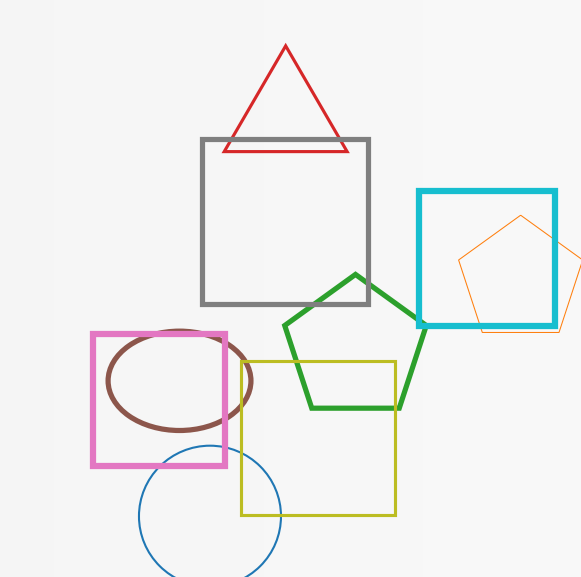[{"shape": "circle", "thickness": 1, "radius": 0.61, "center": [0.361, 0.105]}, {"shape": "pentagon", "thickness": 0.5, "radius": 0.56, "center": [0.896, 0.514]}, {"shape": "pentagon", "thickness": 2.5, "radius": 0.64, "center": [0.612, 0.396]}, {"shape": "triangle", "thickness": 1.5, "radius": 0.61, "center": [0.491, 0.798]}, {"shape": "oval", "thickness": 2.5, "radius": 0.61, "center": [0.309, 0.34]}, {"shape": "square", "thickness": 3, "radius": 0.57, "center": [0.273, 0.307]}, {"shape": "square", "thickness": 2.5, "radius": 0.71, "center": [0.49, 0.615]}, {"shape": "square", "thickness": 1.5, "radius": 0.67, "center": [0.547, 0.241]}, {"shape": "square", "thickness": 3, "radius": 0.59, "center": [0.838, 0.552]}]